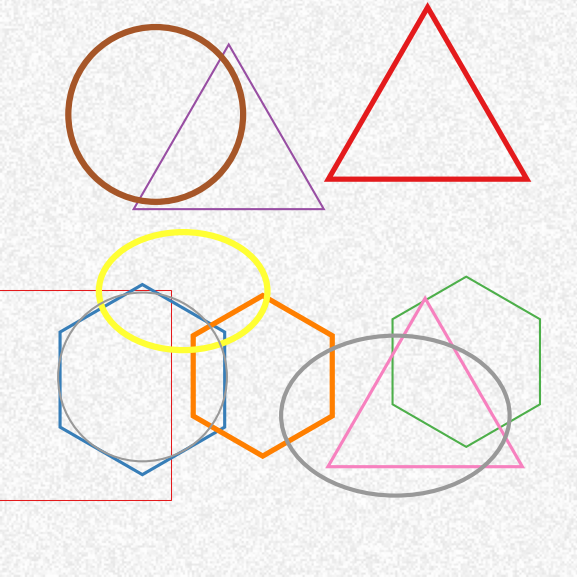[{"shape": "triangle", "thickness": 2.5, "radius": 0.99, "center": [0.74, 0.788]}, {"shape": "square", "thickness": 0.5, "radius": 0.91, "center": [0.114, 0.315]}, {"shape": "hexagon", "thickness": 1.5, "radius": 0.82, "center": [0.247, 0.342]}, {"shape": "hexagon", "thickness": 1, "radius": 0.74, "center": [0.807, 0.373]}, {"shape": "triangle", "thickness": 1, "radius": 0.95, "center": [0.396, 0.732]}, {"shape": "hexagon", "thickness": 2.5, "radius": 0.7, "center": [0.455, 0.348]}, {"shape": "oval", "thickness": 3, "radius": 0.73, "center": [0.317, 0.495]}, {"shape": "circle", "thickness": 3, "radius": 0.76, "center": [0.27, 0.801]}, {"shape": "triangle", "thickness": 1.5, "radius": 0.97, "center": [0.736, 0.288]}, {"shape": "oval", "thickness": 2, "radius": 0.99, "center": [0.685, 0.279]}, {"shape": "circle", "thickness": 1, "radius": 0.73, "center": [0.247, 0.346]}]